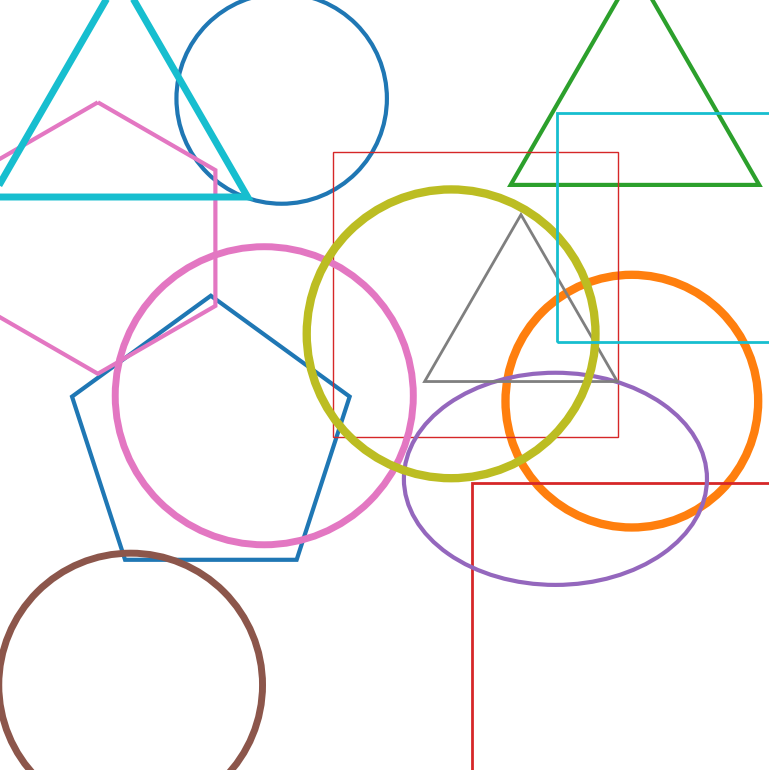[{"shape": "pentagon", "thickness": 1.5, "radius": 0.95, "center": [0.274, 0.426]}, {"shape": "circle", "thickness": 1.5, "radius": 0.68, "center": [0.366, 0.872]}, {"shape": "circle", "thickness": 3, "radius": 0.82, "center": [0.821, 0.479]}, {"shape": "triangle", "thickness": 1.5, "radius": 0.93, "center": [0.825, 0.853]}, {"shape": "square", "thickness": 0.5, "radius": 0.93, "center": [0.618, 0.618]}, {"shape": "square", "thickness": 1, "radius": 0.98, "center": [0.81, 0.176]}, {"shape": "oval", "thickness": 1.5, "radius": 0.98, "center": [0.721, 0.378]}, {"shape": "circle", "thickness": 2.5, "radius": 0.86, "center": [0.17, 0.11]}, {"shape": "circle", "thickness": 2.5, "radius": 0.97, "center": [0.343, 0.486]}, {"shape": "hexagon", "thickness": 1.5, "radius": 0.88, "center": [0.127, 0.691]}, {"shape": "triangle", "thickness": 1, "radius": 0.72, "center": [0.677, 0.577]}, {"shape": "circle", "thickness": 3, "radius": 0.94, "center": [0.586, 0.566]}, {"shape": "square", "thickness": 1, "radius": 0.74, "center": [0.872, 0.705]}, {"shape": "triangle", "thickness": 2.5, "radius": 0.96, "center": [0.156, 0.84]}]